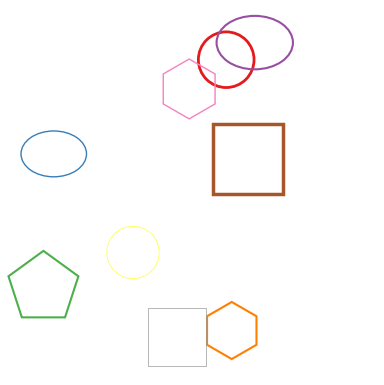[{"shape": "circle", "thickness": 2, "radius": 0.36, "center": [0.588, 0.845]}, {"shape": "oval", "thickness": 1, "radius": 0.43, "center": [0.14, 0.6]}, {"shape": "pentagon", "thickness": 1.5, "radius": 0.48, "center": [0.113, 0.253]}, {"shape": "oval", "thickness": 1.5, "radius": 0.5, "center": [0.662, 0.889]}, {"shape": "hexagon", "thickness": 1.5, "radius": 0.37, "center": [0.602, 0.142]}, {"shape": "circle", "thickness": 0.5, "radius": 0.34, "center": [0.345, 0.344]}, {"shape": "square", "thickness": 2.5, "radius": 0.45, "center": [0.644, 0.586]}, {"shape": "hexagon", "thickness": 1, "radius": 0.39, "center": [0.491, 0.769]}, {"shape": "square", "thickness": 0.5, "radius": 0.37, "center": [0.46, 0.125]}]